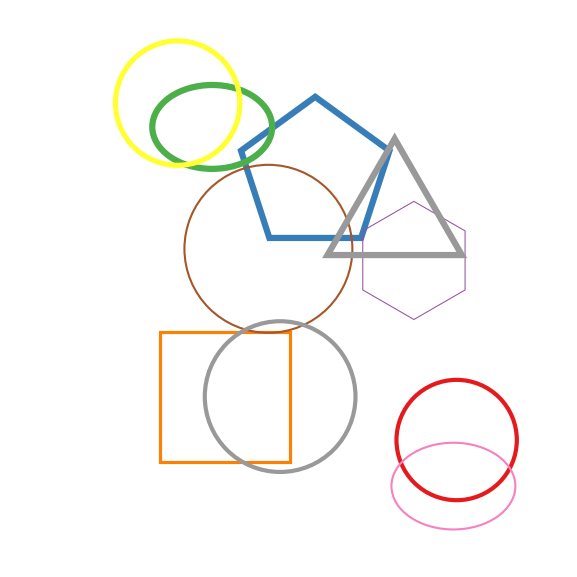[{"shape": "circle", "thickness": 2, "radius": 0.52, "center": [0.791, 0.237]}, {"shape": "pentagon", "thickness": 3, "radius": 0.68, "center": [0.546, 0.696]}, {"shape": "oval", "thickness": 3, "radius": 0.52, "center": [0.367, 0.779]}, {"shape": "hexagon", "thickness": 0.5, "radius": 0.51, "center": [0.717, 0.548]}, {"shape": "square", "thickness": 1.5, "radius": 0.56, "center": [0.39, 0.312]}, {"shape": "circle", "thickness": 2.5, "radius": 0.54, "center": [0.308, 0.821]}, {"shape": "circle", "thickness": 1, "radius": 0.73, "center": [0.465, 0.568]}, {"shape": "oval", "thickness": 1, "radius": 0.54, "center": [0.785, 0.157]}, {"shape": "circle", "thickness": 2, "radius": 0.65, "center": [0.485, 0.312]}, {"shape": "triangle", "thickness": 3, "radius": 0.67, "center": [0.683, 0.625]}]